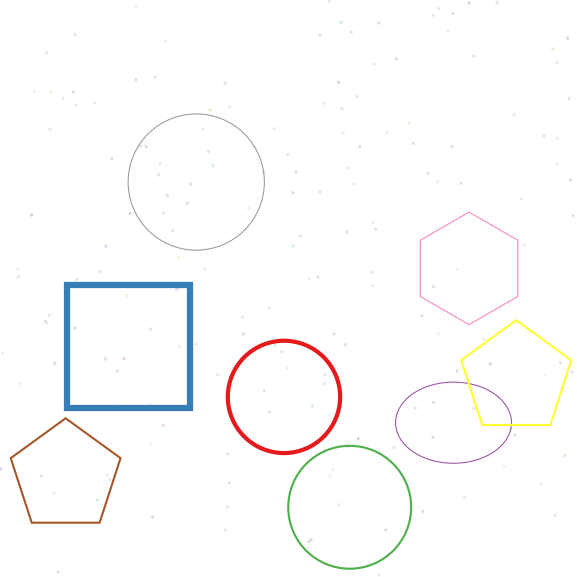[{"shape": "circle", "thickness": 2, "radius": 0.49, "center": [0.492, 0.312]}, {"shape": "square", "thickness": 3, "radius": 0.54, "center": [0.222, 0.399]}, {"shape": "circle", "thickness": 1, "radius": 0.53, "center": [0.606, 0.121]}, {"shape": "oval", "thickness": 0.5, "radius": 0.5, "center": [0.785, 0.267]}, {"shape": "pentagon", "thickness": 1, "radius": 0.5, "center": [0.894, 0.344]}, {"shape": "pentagon", "thickness": 1, "radius": 0.5, "center": [0.114, 0.175]}, {"shape": "hexagon", "thickness": 0.5, "radius": 0.49, "center": [0.812, 0.534]}, {"shape": "circle", "thickness": 0.5, "radius": 0.59, "center": [0.34, 0.684]}]